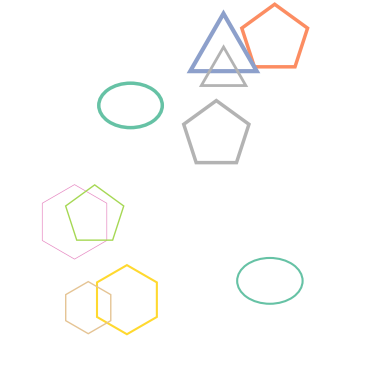[{"shape": "oval", "thickness": 1.5, "radius": 0.42, "center": [0.701, 0.27]}, {"shape": "oval", "thickness": 2.5, "radius": 0.41, "center": [0.339, 0.726]}, {"shape": "pentagon", "thickness": 2.5, "radius": 0.45, "center": [0.713, 0.899]}, {"shape": "triangle", "thickness": 3, "radius": 0.5, "center": [0.58, 0.865]}, {"shape": "hexagon", "thickness": 0.5, "radius": 0.48, "center": [0.194, 0.424]}, {"shape": "pentagon", "thickness": 1, "radius": 0.4, "center": [0.246, 0.44]}, {"shape": "hexagon", "thickness": 1.5, "radius": 0.45, "center": [0.33, 0.222]}, {"shape": "hexagon", "thickness": 1, "radius": 0.34, "center": [0.229, 0.201]}, {"shape": "triangle", "thickness": 2, "radius": 0.33, "center": [0.581, 0.811]}, {"shape": "pentagon", "thickness": 2.5, "radius": 0.45, "center": [0.562, 0.65]}]